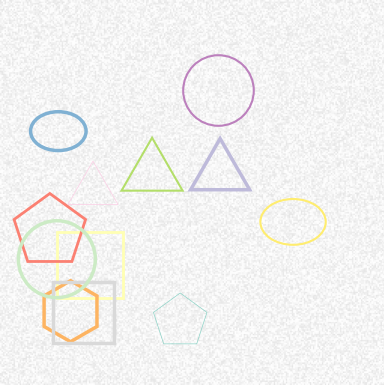[{"shape": "pentagon", "thickness": 0.5, "radius": 0.37, "center": [0.468, 0.166]}, {"shape": "square", "thickness": 2, "radius": 0.43, "center": [0.234, 0.311]}, {"shape": "triangle", "thickness": 2.5, "radius": 0.44, "center": [0.572, 0.551]}, {"shape": "pentagon", "thickness": 2, "radius": 0.49, "center": [0.129, 0.4]}, {"shape": "oval", "thickness": 2.5, "radius": 0.36, "center": [0.151, 0.659]}, {"shape": "hexagon", "thickness": 2.5, "radius": 0.4, "center": [0.183, 0.192]}, {"shape": "triangle", "thickness": 1.5, "radius": 0.46, "center": [0.395, 0.551]}, {"shape": "triangle", "thickness": 0.5, "radius": 0.38, "center": [0.241, 0.506]}, {"shape": "square", "thickness": 2.5, "radius": 0.4, "center": [0.217, 0.187]}, {"shape": "circle", "thickness": 1.5, "radius": 0.46, "center": [0.567, 0.765]}, {"shape": "circle", "thickness": 2.5, "radius": 0.5, "center": [0.148, 0.327]}, {"shape": "oval", "thickness": 1.5, "radius": 0.42, "center": [0.761, 0.424]}]